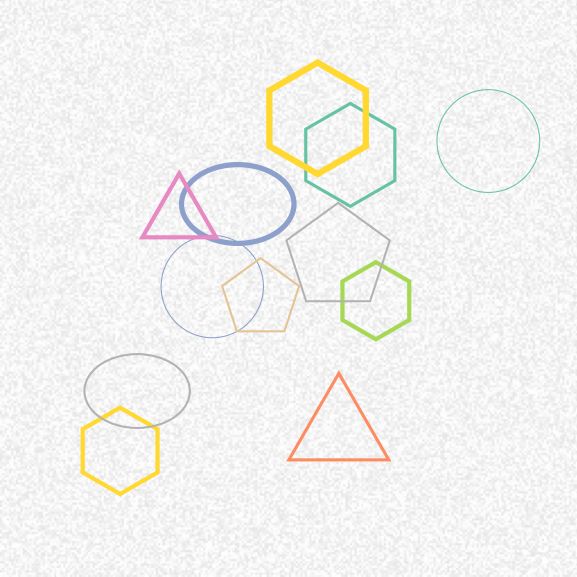[{"shape": "circle", "thickness": 0.5, "radius": 0.44, "center": [0.846, 0.755]}, {"shape": "hexagon", "thickness": 1.5, "radius": 0.45, "center": [0.607, 0.731]}, {"shape": "triangle", "thickness": 1.5, "radius": 0.5, "center": [0.587, 0.253]}, {"shape": "circle", "thickness": 0.5, "radius": 0.44, "center": [0.368, 0.503]}, {"shape": "oval", "thickness": 2.5, "radius": 0.49, "center": [0.412, 0.646]}, {"shape": "triangle", "thickness": 2, "radius": 0.37, "center": [0.31, 0.625]}, {"shape": "hexagon", "thickness": 2, "radius": 0.33, "center": [0.651, 0.478]}, {"shape": "hexagon", "thickness": 3, "radius": 0.48, "center": [0.55, 0.794]}, {"shape": "hexagon", "thickness": 2, "radius": 0.37, "center": [0.208, 0.219]}, {"shape": "pentagon", "thickness": 1, "radius": 0.35, "center": [0.451, 0.482]}, {"shape": "oval", "thickness": 1, "radius": 0.46, "center": [0.237, 0.322]}, {"shape": "pentagon", "thickness": 1, "radius": 0.47, "center": [0.585, 0.554]}]